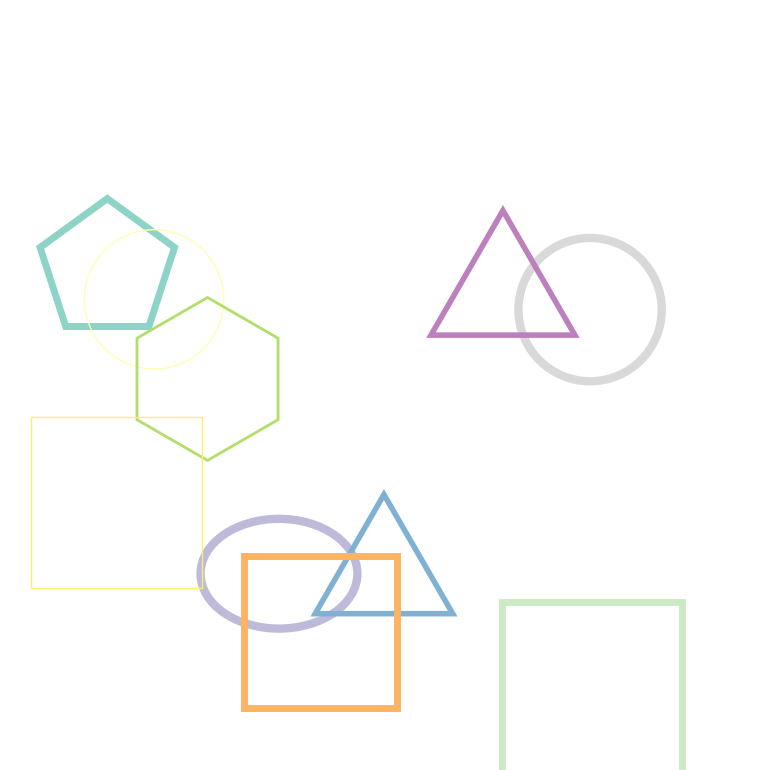[{"shape": "pentagon", "thickness": 2.5, "radius": 0.46, "center": [0.139, 0.65]}, {"shape": "circle", "thickness": 0.5, "radius": 0.45, "center": [0.2, 0.611]}, {"shape": "oval", "thickness": 3, "radius": 0.51, "center": [0.362, 0.255]}, {"shape": "triangle", "thickness": 2, "radius": 0.52, "center": [0.499, 0.255]}, {"shape": "square", "thickness": 2.5, "radius": 0.5, "center": [0.416, 0.179]}, {"shape": "hexagon", "thickness": 1, "radius": 0.53, "center": [0.27, 0.508]}, {"shape": "circle", "thickness": 3, "radius": 0.47, "center": [0.766, 0.598]}, {"shape": "triangle", "thickness": 2, "radius": 0.54, "center": [0.653, 0.619]}, {"shape": "square", "thickness": 2.5, "radius": 0.58, "center": [0.769, 0.102]}, {"shape": "square", "thickness": 0.5, "radius": 0.56, "center": [0.151, 0.347]}]